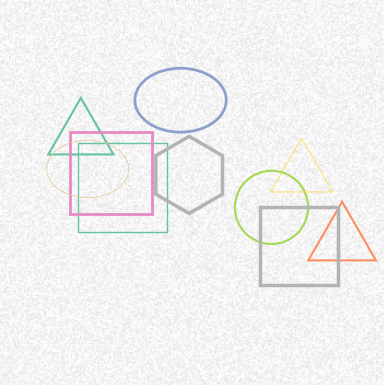[{"shape": "triangle", "thickness": 1.5, "radius": 0.49, "center": [0.21, 0.648]}, {"shape": "square", "thickness": 1, "radius": 0.57, "center": [0.318, 0.513]}, {"shape": "triangle", "thickness": 1.5, "radius": 0.51, "center": [0.889, 0.374]}, {"shape": "oval", "thickness": 2, "radius": 0.59, "center": [0.469, 0.74]}, {"shape": "square", "thickness": 2, "radius": 0.53, "center": [0.288, 0.55]}, {"shape": "circle", "thickness": 1.5, "radius": 0.48, "center": [0.705, 0.461]}, {"shape": "triangle", "thickness": 0.5, "radius": 0.47, "center": [0.783, 0.548]}, {"shape": "oval", "thickness": 0.5, "radius": 0.53, "center": [0.228, 0.561]}, {"shape": "hexagon", "thickness": 2.5, "radius": 0.5, "center": [0.491, 0.546]}, {"shape": "square", "thickness": 2.5, "radius": 0.5, "center": [0.777, 0.362]}]